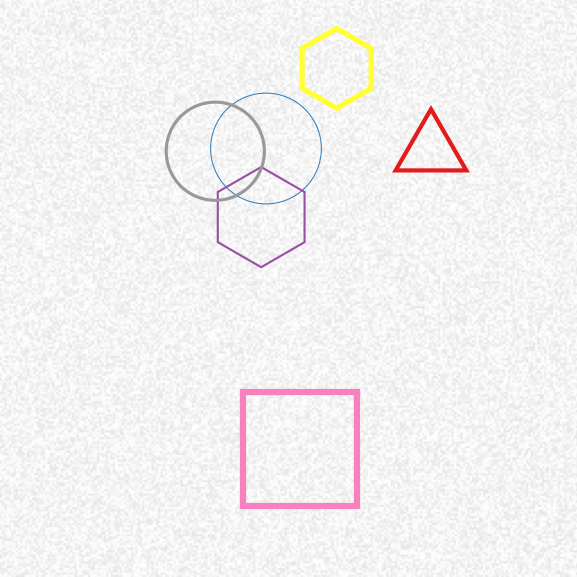[{"shape": "triangle", "thickness": 2, "radius": 0.35, "center": [0.746, 0.739]}, {"shape": "circle", "thickness": 0.5, "radius": 0.48, "center": [0.461, 0.742]}, {"shape": "hexagon", "thickness": 1, "radius": 0.43, "center": [0.452, 0.623]}, {"shape": "hexagon", "thickness": 2.5, "radius": 0.35, "center": [0.583, 0.881]}, {"shape": "square", "thickness": 3, "radius": 0.49, "center": [0.52, 0.222]}, {"shape": "circle", "thickness": 1.5, "radius": 0.42, "center": [0.373, 0.737]}]